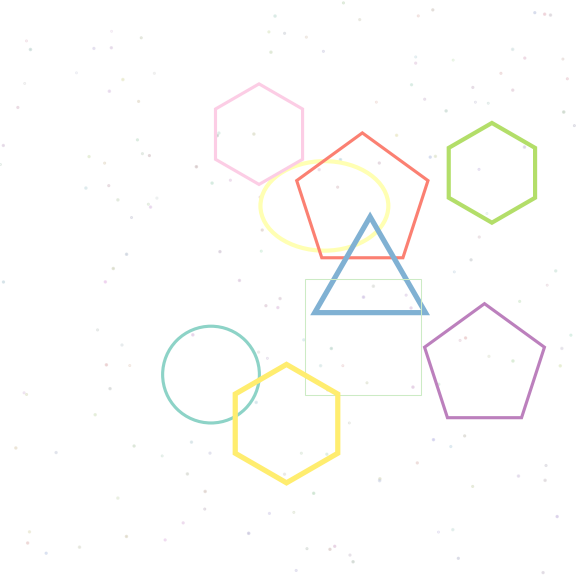[{"shape": "circle", "thickness": 1.5, "radius": 0.42, "center": [0.365, 0.35]}, {"shape": "oval", "thickness": 2, "radius": 0.55, "center": [0.562, 0.643]}, {"shape": "pentagon", "thickness": 1.5, "radius": 0.6, "center": [0.627, 0.649]}, {"shape": "triangle", "thickness": 2.5, "radius": 0.55, "center": [0.641, 0.513]}, {"shape": "hexagon", "thickness": 2, "radius": 0.43, "center": [0.852, 0.7]}, {"shape": "hexagon", "thickness": 1.5, "radius": 0.44, "center": [0.449, 0.767]}, {"shape": "pentagon", "thickness": 1.5, "radius": 0.55, "center": [0.839, 0.364]}, {"shape": "square", "thickness": 0.5, "radius": 0.5, "center": [0.628, 0.415]}, {"shape": "hexagon", "thickness": 2.5, "radius": 0.51, "center": [0.496, 0.266]}]